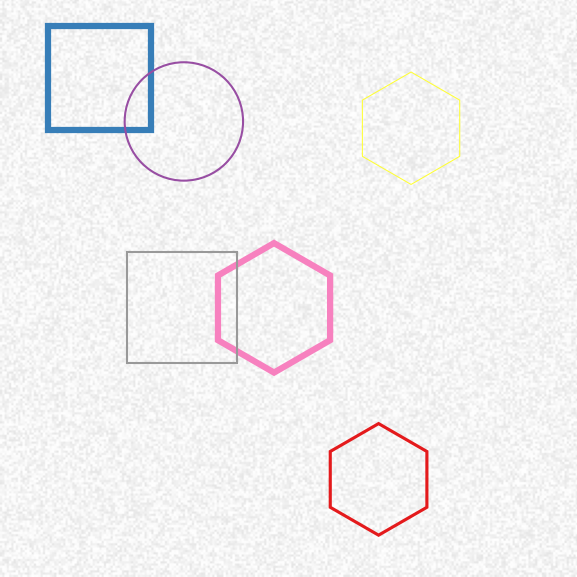[{"shape": "hexagon", "thickness": 1.5, "radius": 0.48, "center": [0.656, 0.169]}, {"shape": "square", "thickness": 3, "radius": 0.45, "center": [0.172, 0.864]}, {"shape": "circle", "thickness": 1, "radius": 0.51, "center": [0.318, 0.789]}, {"shape": "hexagon", "thickness": 0.5, "radius": 0.49, "center": [0.712, 0.777]}, {"shape": "hexagon", "thickness": 3, "radius": 0.56, "center": [0.475, 0.466]}, {"shape": "square", "thickness": 1, "radius": 0.48, "center": [0.315, 0.467]}]